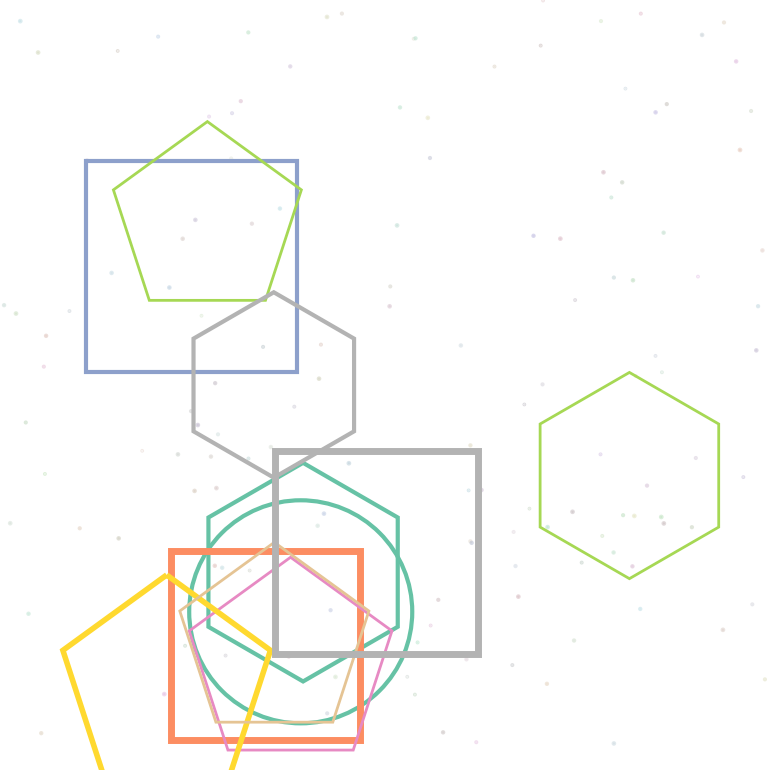[{"shape": "hexagon", "thickness": 1.5, "radius": 0.71, "center": [0.394, 0.257]}, {"shape": "circle", "thickness": 1.5, "radius": 0.72, "center": [0.391, 0.205]}, {"shape": "square", "thickness": 2.5, "radius": 0.61, "center": [0.345, 0.161]}, {"shape": "square", "thickness": 1.5, "radius": 0.68, "center": [0.249, 0.654]}, {"shape": "pentagon", "thickness": 1, "radius": 0.69, "center": [0.377, 0.138]}, {"shape": "hexagon", "thickness": 1, "radius": 0.67, "center": [0.817, 0.382]}, {"shape": "pentagon", "thickness": 1, "radius": 0.64, "center": [0.269, 0.714]}, {"shape": "pentagon", "thickness": 2, "radius": 0.71, "center": [0.216, 0.112]}, {"shape": "pentagon", "thickness": 1, "radius": 0.65, "center": [0.356, 0.167]}, {"shape": "hexagon", "thickness": 1.5, "radius": 0.6, "center": [0.356, 0.5]}, {"shape": "square", "thickness": 2.5, "radius": 0.66, "center": [0.489, 0.282]}]